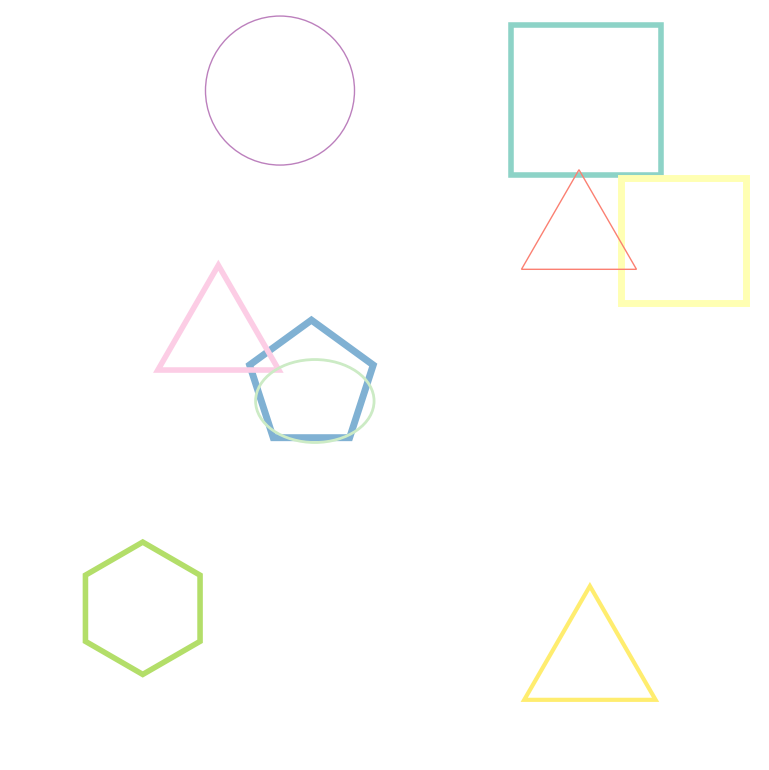[{"shape": "square", "thickness": 2, "radius": 0.49, "center": [0.761, 0.87]}, {"shape": "square", "thickness": 2.5, "radius": 0.41, "center": [0.887, 0.687]}, {"shape": "triangle", "thickness": 0.5, "radius": 0.43, "center": [0.752, 0.693]}, {"shape": "pentagon", "thickness": 2.5, "radius": 0.42, "center": [0.404, 0.5]}, {"shape": "hexagon", "thickness": 2, "radius": 0.43, "center": [0.185, 0.21]}, {"shape": "triangle", "thickness": 2, "radius": 0.45, "center": [0.284, 0.565]}, {"shape": "circle", "thickness": 0.5, "radius": 0.48, "center": [0.364, 0.882]}, {"shape": "oval", "thickness": 1, "radius": 0.38, "center": [0.409, 0.479]}, {"shape": "triangle", "thickness": 1.5, "radius": 0.49, "center": [0.766, 0.14]}]